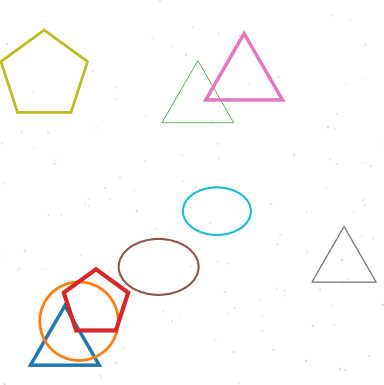[{"shape": "triangle", "thickness": 2.5, "radius": 0.52, "center": [0.168, 0.103]}, {"shape": "circle", "thickness": 2, "radius": 0.51, "center": [0.205, 0.166]}, {"shape": "triangle", "thickness": 0.5, "radius": 0.54, "center": [0.514, 0.735]}, {"shape": "pentagon", "thickness": 3, "radius": 0.44, "center": [0.249, 0.213]}, {"shape": "oval", "thickness": 1.5, "radius": 0.52, "center": [0.412, 0.307]}, {"shape": "triangle", "thickness": 2.5, "radius": 0.58, "center": [0.634, 0.798]}, {"shape": "triangle", "thickness": 1, "radius": 0.48, "center": [0.894, 0.315]}, {"shape": "pentagon", "thickness": 2, "radius": 0.59, "center": [0.115, 0.804]}, {"shape": "oval", "thickness": 1.5, "radius": 0.44, "center": [0.563, 0.451]}]